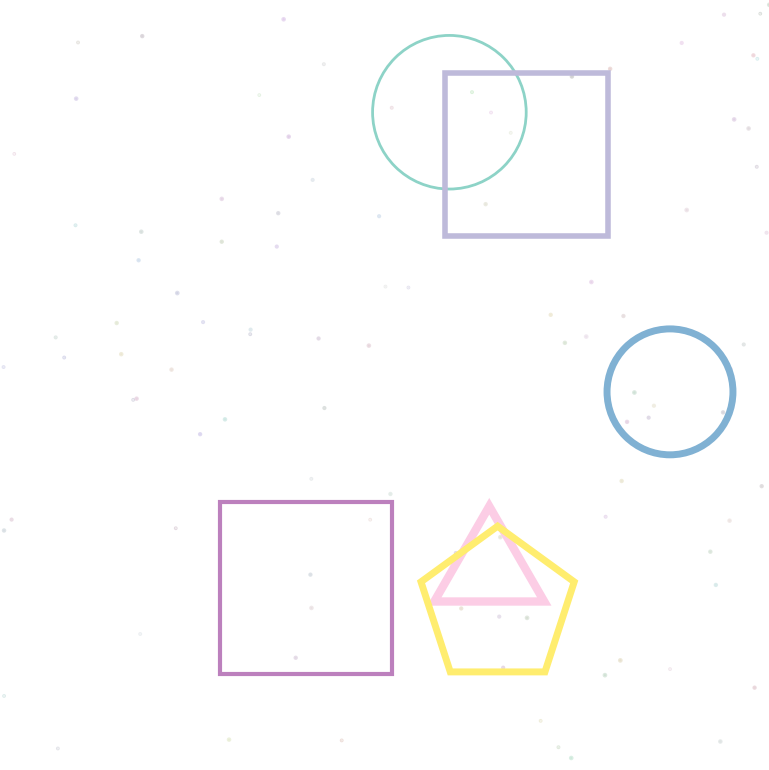[{"shape": "circle", "thickness": 1, "radius": 0.5, "center": [0.584, 0.854]}, {"shape": "square", "thickness": 2, "radius": 0.53, "center": [0.684, 0.799]}, {"shape": "circle", "thickness": 2.5, "radius": 0.41, "center": [0.87, 0.491]}, {"shape": "triangle", "thickness": 3, "radius": 0.41, "center": [0.635, 0.26]}, {"shape": "square", "thickness": 1.5, "radius": 0.56, "center": [0.398, 0.236]}, {"shape": "pentagon", "thickness": 2.5, "radius": 0.52, "center": [0.646, 0.212]}]